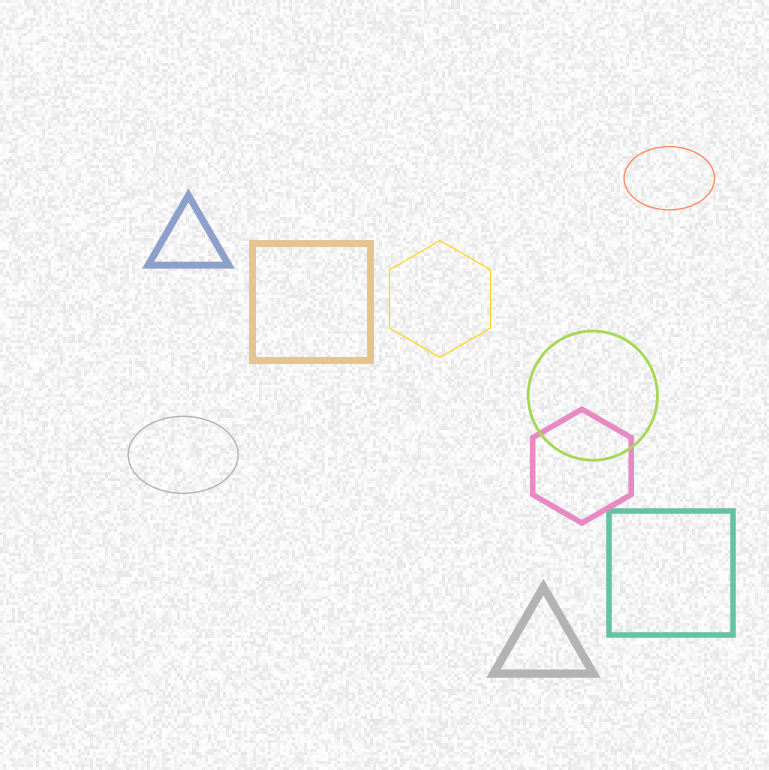[{"shape": "square", "thickness": 2, "radius": 0.4, "center": [0.872, 0.256]}, {"shape": "oval", "thickness": 0.5, "radius": 0.29, "center": [0.869, 0.768]}, {"shape": "triangle", "thickness": 2.5, "radius": 0.3, "center": [0.245, 0.686]}, {"shape": "hexagon", "thickness": 2, "radius": 0.37, "center": [0.756, 0.395]}, {"shape": "circle", "thickness": 1, "radius": 0.42, "center": [0.77, 0.486]}, {"shape": "hexagon", "thickness": 0.5, "radius": 0.38, "center": [0.571, 0.612]}, {"shape": "square", "thickness": 2.5, "radius": 0.38, "center": [0.404, 0.609]}, {"shape": "triangle", "thickness": 3, "radius": 0.37, "center": [0.706, 0.163]}, {"shape": "oval", "thickness": 0.5, "radius": 0.36, "center": [0.238, 0.409]}]